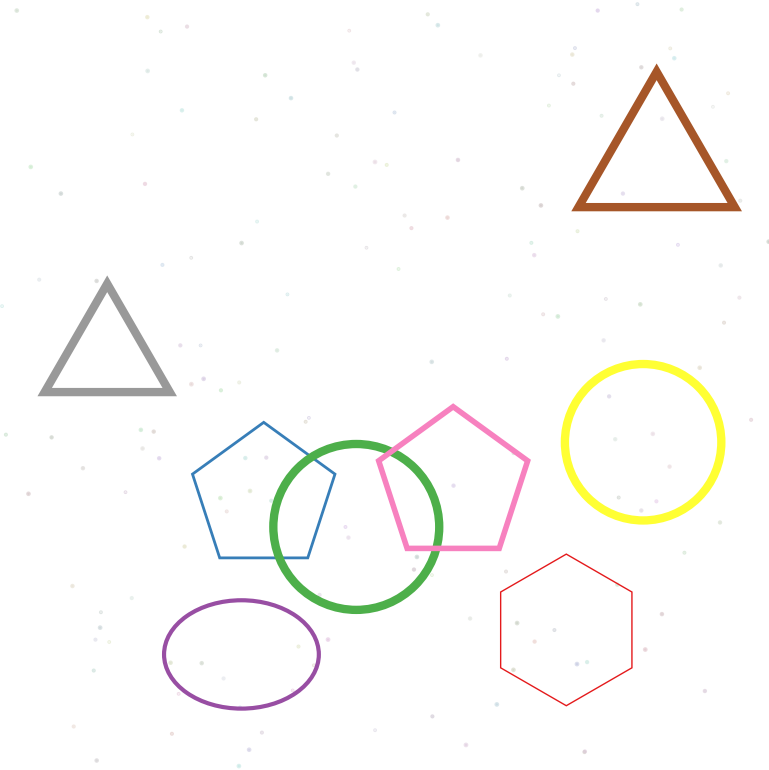[{"shape": "hexagon", "thickness": 0.5, "radius": 0.49, "center": [0.735, 0.182]}, {"shape": "pentagon", "thickness": 1, "radius": 0.49, "center": [0.343, 0.354]}, {"shape": "circle", "thickness": 3, "radius": 0.54, "center": [0.463, 0.316]}, {"shape": "oval", "thickness": 1.5, "radius": 0.5, "center": [0.314, 0.15]}, {"shape": "circle", "thickness": 3, "radius": 0.51, "center": [0.835, 0.426]}, {"shape": "triangle", "thickness": 3, "radius": 0.59, "center": [0.853, 0.79]}, {"shape": "pentagon", "thickness": 2, "radius": 0.51, "center": [0.589, 0.37]}, {"shape": "triangle", "thickness": 3, "radius": 0.47, "center": [0.139, 0.538]}]